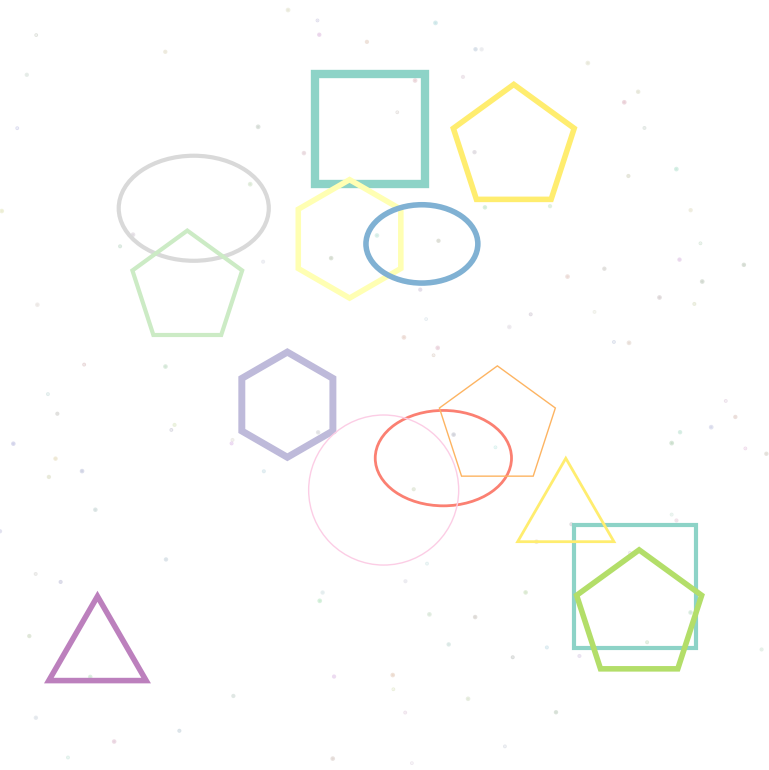[{"shape": "square", "thickness": 3, "radius": 0.36, "center": [0.48, 0.832]}, {"shape": "square", "thickness": 1.5, "radius": 0.4, "center": [0.825, 0.238]}, {"shape": "hexagon", "thickness": 2, "radius": 0.38, "center": [0.454, 0.69]}, {"shape": "hexagon", "thickness": 2.5, "radius": 0.34, "center": [0.373, 0.474]}, {"shape": "oval", "thickness": 1, "radius": 0.44, "center": [0.576, 0.405]}, {"shape": "oval", "thickness": 2, "radius": 0.36, "center": [0.548, 0.683]}, {"shape": "pentagon", "thickness": 0.5, "radius": 0.4, "center": [0.646, 0.446]}, {"shape": "pentagon", "thickness": 2, "radius": 0.43, "center": [0.83, 0.2]}, {"shape": "circle", "thickness": 0.5, "radius": 0.49, "center": [0.498, 0.364]}, {"shape": "oval", "thickness": 1.5, "radius": 0.49, "center": [0.252, 0.73]}, {"shape": "triangle", "thickness": 2, "radius": 0.36, "center": [0.127, 0.153]}, {"shape": "pentagon", "thickness": 1.5, "radius": 0.37, "center": [0.243, 0.626]}, {"shape": "triangle", "thickness": 1, "radius": 0.36, "center": [0.735, 0.333]}, {"shape": "pentagon", "thickness": 2, "radius": 0.41, "center": [0.667, 0.808]}]